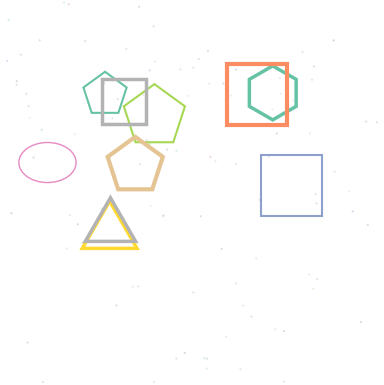[{"shape": "pentagon", "thickness": 1.5, "radius": 0.29, "center": [0.273, 0.755]}, {"shape": "hexagon", "thickness": 2.5, "radius": 0.35, "center": [0.708, 0.759]}, {"shape": "square", "thickness": 3, "radius": 0.39, "center": [0.668, 0.754]}, {"shape": "square", "thickness": 1.5, "radius": 0.4, "center": [0.756, 0.517]}, {"shape": "oval", "thickness": 1, "radius": 0.37, "center": [0.123, 0.578]}, {"shape": "pentagon", "thickness": 1.5, "radius": 0.42, "center": [0.401, 0.698]}, {"shape": "triangle", "thickness": 2.5, "radius": 0.41, "center": [0.285, 0.396]}, {"shape": "pentagon", "thickness": 3, "radius": 0.38, "center": [0.351, 0.569]}, {"shape": "triangle", "thickness": 2.5, "radius": 0.38, "center": [0.287, 0.411]}, {"shape": "square", "thickness": 2.5, "radius": 0.29, "center": [0.322, 0.736]}]